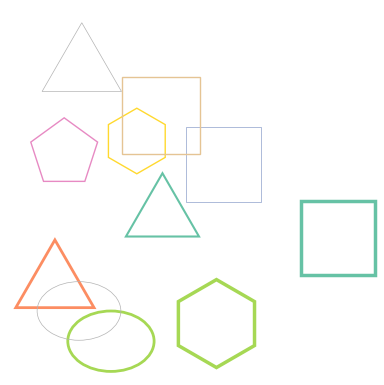[{"shape": "triangle", "thickness": 1.5, "radius": 0.55, "center": [0.422, 0.44]}, {"shape": "square", "thickness": 2.5, "radius": 0.48, "center": [0.877, 0.382]}, {"shape": "triangle", "thickness": 2, "radius": 0.59, "center": [0.143, 0.26]}, {"shape": "square", "thickness": 0.5, "radius": 0.49, "center": [0.58, 0.572]}, {"shape": "pentagon", "thickness": 1, "radius": 0.46, "center": [0.167, 0.603]}, {"shape": "hexagon", "thickness": 2.5, "radius": 0.57, "center": [0.562, 0.16]}, {"shape": "oval", "thickness": 2, "radius": 0.56, "center": [0.288, 0.114]}, {"shape": "hexagon", "thickness": 1, "radius": 0.43, "center": [0.355, 0.634]}, {"shape": "square", "thickness": 1, "radius": 0.5, "center": [0.418, 0.7]}, {"shape": "triangle", "thickness": 0.5, "radius": 0.6, "center": [0.212, 0.822]}, {"shape": "oval", "thickness": 0.5, "radius": 0.54, "center": [0.205, 0.192]}]